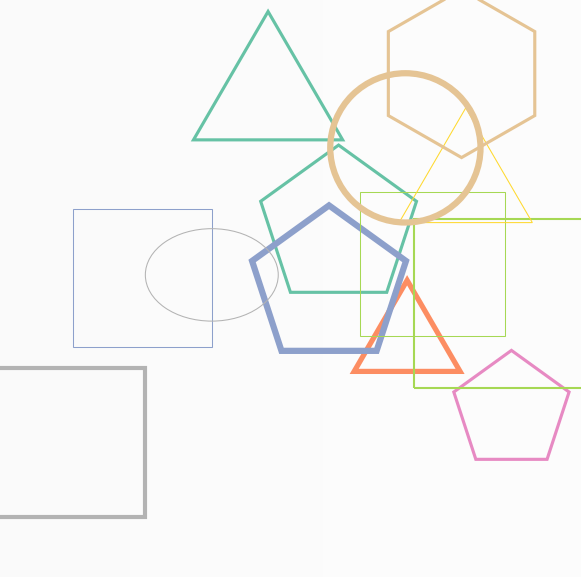[{"shape": "pentagon", "thickness": 1.5, "radius": 0.7, "center": [0.583, 0.607]}, {"shape": "triangle", "thickness": 1.5, "radius": 0.74, "center": [0.461, 0.831]}, {"shape": "triangle", "thickness": 2.5, "radius": 0.53, "center": [0.7, 0.409]}, {"shape": "pentagon", "thickness": 3, "radius": 0.7, "center": [0.566, 0.504]}, {"shape": "square", "thickness": 0.5, "radius": 0.6, "center": [0.245, 0.517]}, {"shape": "pentagon", "thickness": 1.5, "radius": 0.52, "center": [0.88, 0.288]}, {"shape": "square", "thickness": 0.5, "radius": 0.62, "center": [0.745, 0.542]}, {"shape": "square", "thickness": 1, "radius": 0.73, "center": [0.859, 0.473]}, {"shape": "triangle", "thickness": 0.5, "radius": 0.66, "center": [0.801, 0.68]}, {"shape": "circle", "thickness": 3, "radius": 0.65, "center": [0.697, 0.743]}, {"shape": "hexagon", "thickness": 1.5, "radius": 0.73, "center": [0.794, 0.872]}, {"shape": "oval", "thickness": 0.5, "radius": 0.57, "center": [0.364, 0.523]}, {"shape": "square", "thickness": 2, "radius": 0.65, "center": [0.12, 0.233]}]